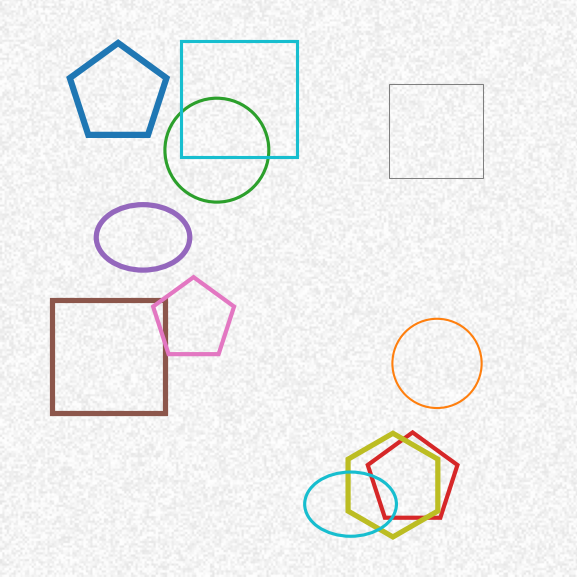[{"shape": "pentagon", "thickness": 3, "radius": 0.44, "center": [0.205, 0.837]}, {"shape": "circle", "thickness": 1, "radius": 0.39, "center": [0.757, 0.37]}, {"shape": "circle", "thickness": 1.5, "radius": 0.45, "center": [0.376, 0.739]}, {"shape": "pentagon", "thickness": 2, "radius": 0.41, "center": [0.714, 0.169]}, {"shape": "oval", "thickness": 2.5, "radius": 0.4, "center": [0.248, 0.588]}, {"shape": "square", "thickness": 2.5, "radius": 0.49, "center": [0.188, 0.382]}, {"shape": "pentagon", "thickness": 2, "radius": 0.37, "center": [0.335, 0.446]}, {"shape": "square", "thickness": 0.5, "radius": 0.41, "center": [0.755, 0.773]}, {"shape": "hexagon", "thickness": 2.5, "radius": 0.45, "center": [0.68, 0.159]}, {"shape": "oval", "thickness": 1.5, "radius": 0.4, "center": [0.607, 0.126]}, {"shape": "square", "thickness": 1.5, "radius": 0.5, "center": [0.414, 0.828]}]